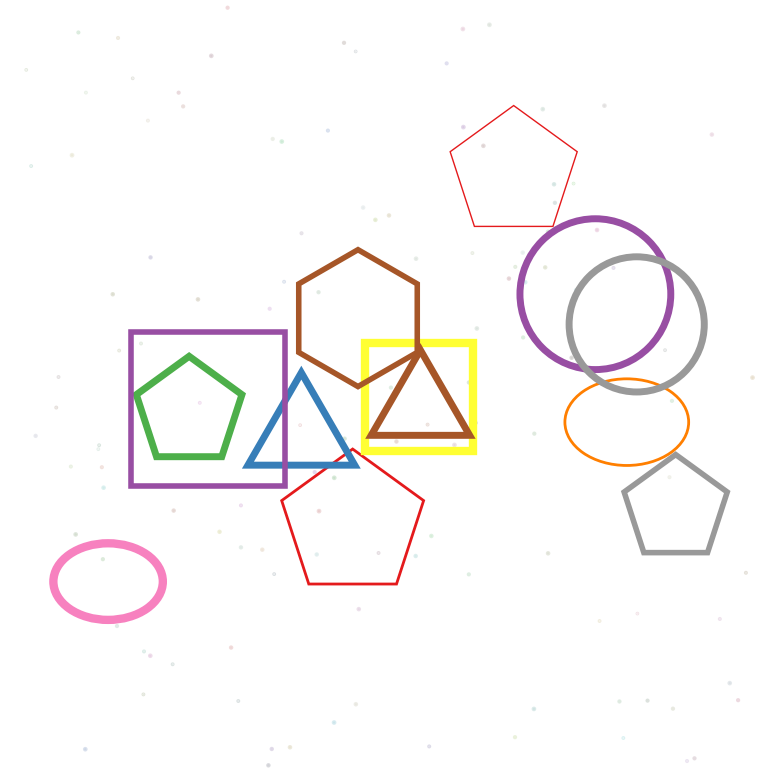[{"shape": "pentagon", "thickness": 0.5, "radius": 0.43, "center": [0.667, 0.776]}, {"shape": "pentagon", "thickness": 1, "radius": 0.48, "center": [0.458, 0.32]}, {"shape": "triangle", "thickness": 2.5, "radius": 0.4, "center": [0.391, 0.436]}, {"shape": "pentagon", "thickness": 2.5, "radius": 0.36, "center": [0.246, 0.465]}, {"shape": "square", "thickness": 2, "radius": 0.5, "center": [0.27, 0.469]}, {"shape": "circle", "thickness": 2.5, "radius": 0.49, "center": [0.773, 0.618]}, {"shape": "oval", "thickness": 1, "radius": 0.4, "center": [0.814, 0.452]}, {"shape": "square", "thickness": 3, "radius": 0.35, "center": [0.544, 0.484]}, {"shape": "triangle", "thickness": 2.5, "radius": 0.37, "center": [0.546, 0.472]}, {"shape": "hexagon", "thickness": 2, "radius": 0.44, "center": [0.465, 0.587]}, {"shape": "oval", "thickness": 3, "radius": 0.36, "center": [0.14, 0.245]}, {"shape": "circle", "thickness": 2.5, "radius": 0.44, "center": [0.827, 0.579]}, {"shape": "pentagon", "thickness": 2, "radius": 0.35, "center": [0.878, 0.339]}]